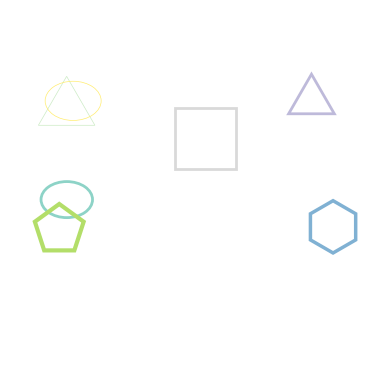[{"shape": "oval", "thickness": 2, "radius": 0.33, "center": [0.173, 0.482]}, {"shape": "triangle", "thickness": 2, "radius": 0.34, "center": [0.809, 0.739]}, {"shape": "hexagon", "thickness": 2.5, "radius": 0.34, "center": [0.865, 0.411]}, {"shape": "pentagon", "thickness": 3, "radius": 0.33, "center": [0.154, 0.404]}, {"shape": "square", "thickness": 2, "radius": 0.4, "center": [0.533, 0.64]}, {"shape": "triangle", "thickness": 0.5, "radius": 0.42, "center": [0.173, 0.717]}, {"shape": "oval", "thickness": 0.5, "radius": 0.36, "center": [0.19, 0.738]}]